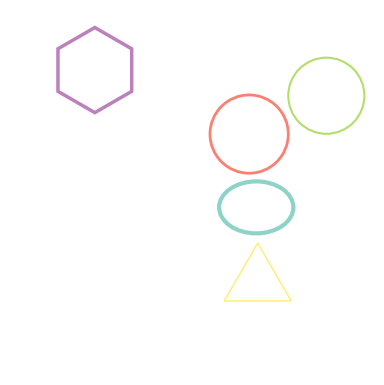[{"shape": "oval", "thickness": 3, "radius": 0.48, "center": [0.666, 0.461]}, {"shape": "circle", "thickness": 2, "radius": 0.51, "center": [0.647, 0.652]}, {"shape": "circle", "thickness": 1.5, "radius": 0.49, "center": [0.848, 0.751]}, {"shape": "hexagon", "thickness": 2.5, "radius": 0.55, "center": [0.246, 0.818]}, {"shape": "triangle", "thickness": 1, "radius": 0.5, "center": [0.669, 0.269]}]